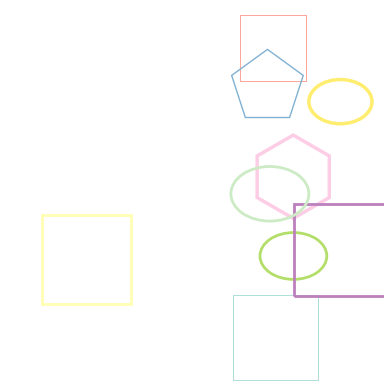[{"shape": "square", "thickness": 0.5, "radius": 0.55, "center": [0.716, 0.123]}, {"shape": "square", "thickness": 2, "radius": 0.58, "center": [0.224, 0.326]}, {"shape": "square", "thickness": 0.5, "radius": 0.43, "center": [0.709, 0.875]}, {"shape": "pentagon", "thickness": 1, "radius": 0.49, "center": [0.695, 0.774]}, {"shape": "oval", "thickness": 2, "radius": 0.43, "center": [0.762, 0.335]}, {"shape": "hexagon", "thickness": 2.5, "radius": 0.54, "center": [0.762, 0.541]}, {"shape": "square", "thickness": 2, "radius": 0.59, "center": [0.881, 0.35]}, {"shape": "oval", "thickness": 2, "radius": 0.51, "center": [0.701, 0.497]}, {"shape": "oval", "thickness": 2.5, "radius": 0.41, "center": [0.884, 0.736]}]